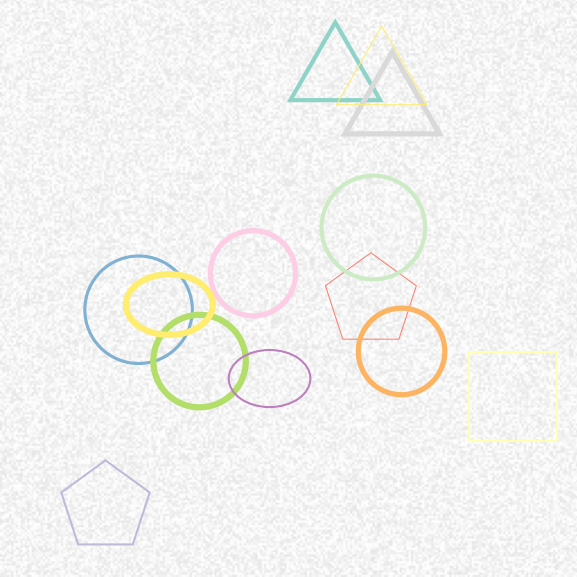[{"shape": "triangle", "thickness": 2, "radius": 0.45, "center": [0.581, 0.871]}, {"shape": "square", "thickness": 1, "radius": 0.38, "center": [0.889, 0.312]}, {"shape": "pentagon", "thickness": 1, "radius": 0.4, "center": [0.183, 0.121]}, {"shape": "pentagon", "thickness": 0.5, "radius": 0.41, "center": [0.642, 0.479]}, {"shape": "circle", "thickness": 1.5, "radius": 0.47, "center": [0.24, 0.463]}, {"shape": "circle", "thickness": 2.5, "radius": 0.37, "center": [0.695, 0.391]}, {"shape": "circle", "thickness": 3, "radius": 0.4, "center": [0.346, 0.374]}, {"shape": "circle", "thickness": 2.5, "radius": 0.37, "center": [0.438, 0.526]}, {"shape": "triangle", "thickness": 2.5, "radius": 0.47, "center": [0.679, 0.815]}, {"shape": "oval", "thickness": 1, "radius": 0.35, "center": [0.467, 0.344]}, {"shape": "circle", "thickness": 2, "radius": 0.45, "center": [0.647, 0.605]}, {"shape": "oval", "thickness": 3, "radius": 0.38, "center": [0.293, 0.472]}, {"shape": "triangle", "thickness": 0.5, "radius": 0.45, "center": [0.661, 0.863]}]